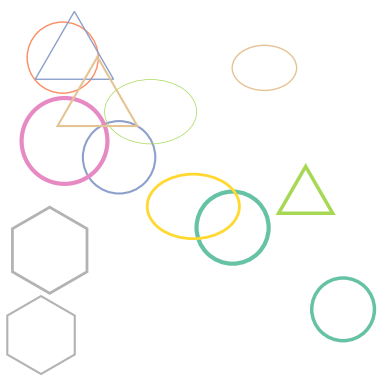[{"shape": "circle", "thickness": 3, "radius": 0.47, "center": [0.604, 0.409]}, {"shape": "circle", "thickness": 2.5, "radius": 0.41, "center": [0.891, 0.196]}, {"shape": "circle", "thickness": 1, "radius": 0.46, "center": [0.163, 0.85]}, {"shape": "triangle", "thickness": 1, "radius": 0.59, "center": [0.193, 0.853]}, {"shape": "circle", "thickness": 1.5, "radius": 0.47, "center": [0.309, 0.591]}, {"shape": "circle", "thickness": 3, "radius": 0.56, "center": [0.168, 0.634]}, {"shape": "oval", "thickness": 0.5, "radius": 0.6, "center": [0.391, 0.71]}, {"shape": "triangle", "thickness": 2.5, "radius": 0.41, "center": [0.794, 0.487]}, {"shape": "oval", "thickness": 2, "radius": 0.6, "center": [0.502, 0.464]}, {"shape": "oval", "thickness": 1, "radius": 0.42, "center": [0.687, 0.824]}, {"shape": "triangle", "thickness": 1.5, "radius": 0.6, "center": [0.253, 0.733]}, {"shape": "hexagon", "thickness": 2, "radius": 0.56, "center": [0.129, 0.35]}, {"shape": "hexagon", "thickness": 1.5, "radius": 0.51, "center": [0.107, 0.13]}]